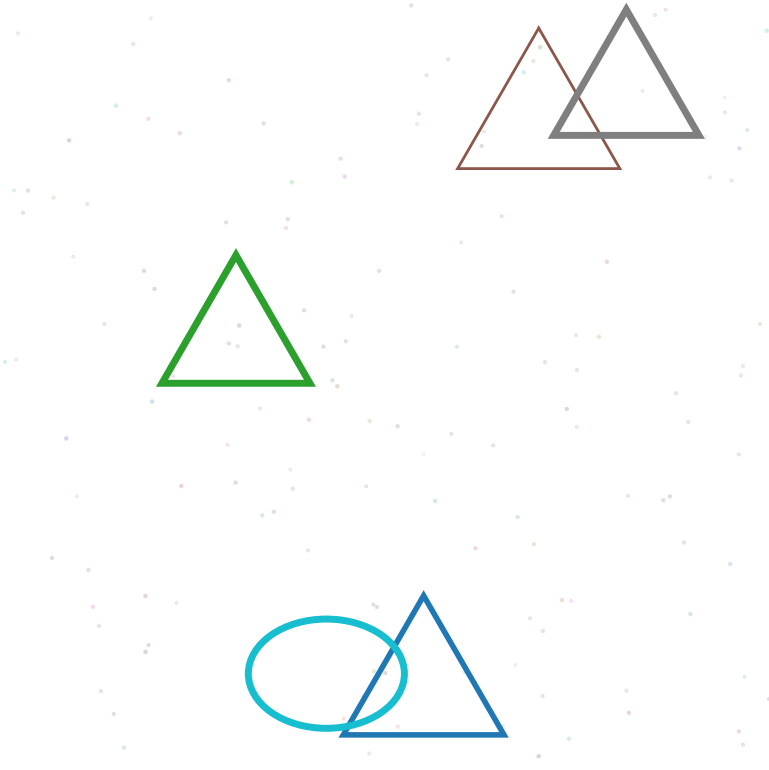[{"shape": "triangle", "thickness": 2, "radius": 0.6, "center": [0.55, 0.106]}, {"shape": "triangle", "thickness": 2.5, "radius": 0.55, "center": [0.306, 0.558]}, {"shape": "triangle", "thickness": 1, "radius": 0.61, "center": [0.7, 0.842]}, {"shape": "triangle", "thickness": 2.5, "radius": 0.54, "center": [0.813, 0.879]}, {"shape": "oval", "thickness": 2.5, "radius": 0.51, "center": [0.424, 0.125]}]